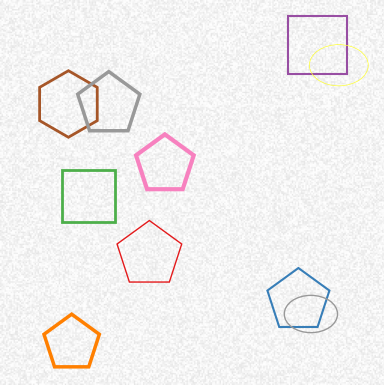[{"shape": "pentagon", "thickness": 1, "radius": 0.44, "center": [0.388, 0.339]}, {"shape": "pentagon", "thickness": 1.5, "radius": 0.42, "center": [0.775, 0.219]}, {"shape": "square", "thickness": 2, "radius": 0.34, "center": [0.229, 0.491]}, {"shape": "square", "thickness": 1.5, "radius": 0.38, "center": [0.825, 0.883]}, {"shape": "pentagon", "thickness": 2.5, "radius": 0.38, "center": [0.186, 0.108]}, {"shape": "oval", "thickness": 0.5, "radius": 0.38, "center": [0.88, 0.831]}, {"shape": "hexagon", "thickness": 2, "radius": 0.43, "center": [0.178, 0.73]}, {"shape": "pentagon", "thickness": 3, "radius": 0.39, "center": [0.428, 0.572]}, {"shape": "pentagon", "thickness": 2.5, "radius": 0.42, "center": [0.283, 0.729]}, {"shape": "oval", "thickness": 1, "radius": 0.35, "center": [0.808, 0.184]}]